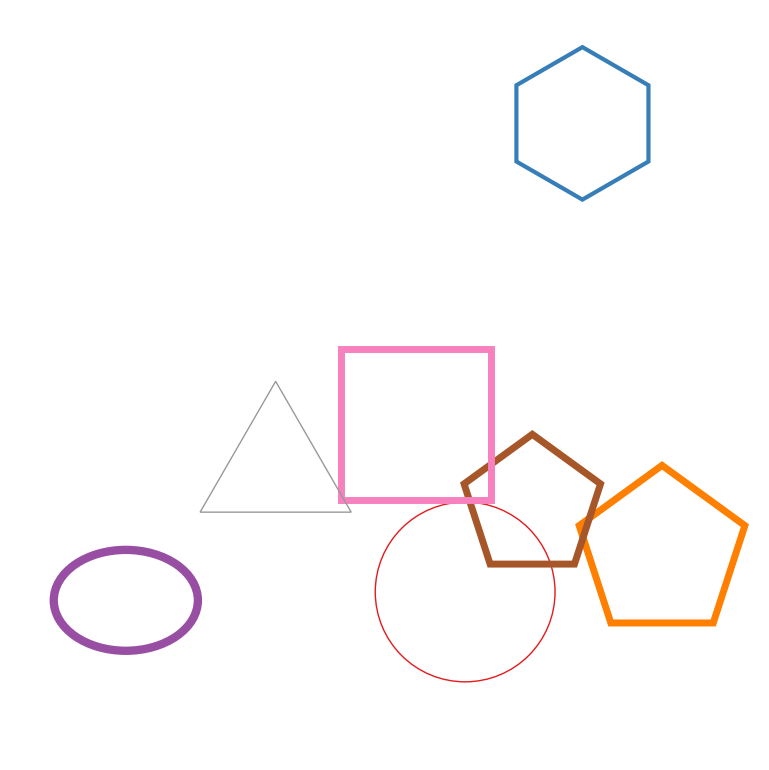[{"shape": "circle", "thickness": 0.5, "radius": 0.58, "center": [0.604, 0.231]}, {"shape": "hexagon", "thickness": 1.5, "radius": 0.5, "center": [0.756, 0.84]}, {"shape": "oval", "thickness": 3, "radius": 0.47, "center": [0.163, 0.22]}, {"shape": "pentagon", "thickness": 2.5, "radius": 0.57, "center": [0.86, 0.282]}, {"shape": "pentagon", "thickness": 2.5, "radius": 0.47, "center": [0.691, 0.343]}, {"shape": "square", "thickness": 2.5, "radius": 0.49, "center": [0.54, 0.448]}, {"shape": "triangle", "thickness": 0.5, "radius": 0.57, "center": [0.358, 0.392]}]